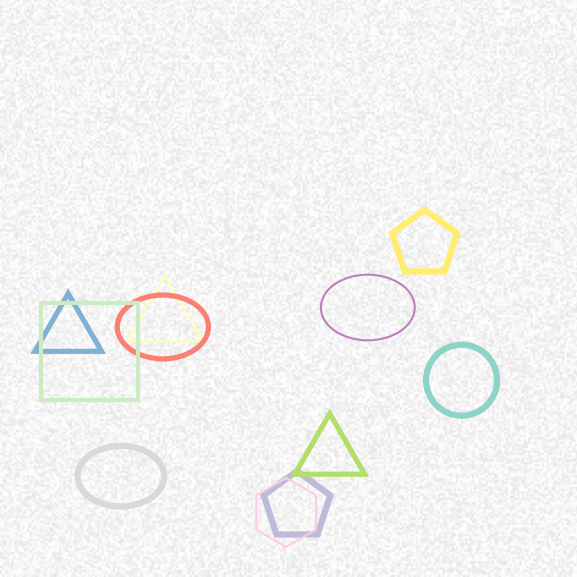[{"shape": "circle", "thickness": 3, "radius": 0.31, "center": [0.799, 0.341]}, {"shape": "triangle", "thickness": 1, "radius": 0.38, "center": [0.286, 0.446]}, {"shape": "pentagon", "thickness": 3, "radius": 0.3, "center": [0.514, 0.123]}, {"shape": "oval", "thickness": 2.5, "radius": 0.39, "center": [0.282, 0.433]}, {"shape": "triangle", "thickness": 2.5, "radius": 0.33, "center": [0.118, 0.424]}, {"shape": "triangle", "thickness": 2.5, "radius": 0.35, "center": [0.571, 0.213]}, {"shape": "hexagon", "thickness": 1, "radius": 0.3, "center": [0.496, 0.112]}, {"shape": "oval", "thickness": 3, "radius": 0.37, "center": [0.209, 0.175]}, {"shape": "oval", "thickness": 1, "radius": 0.41, "center": [0.637, 0.467]}, {"shape": "square", "thickness": 2, "radius": 0.42, "center": [0.155, 0.39]}, {"shape": "pentagon", "thickness": 3, "radius": 0.3, "center": [0.735, 0.577]}]